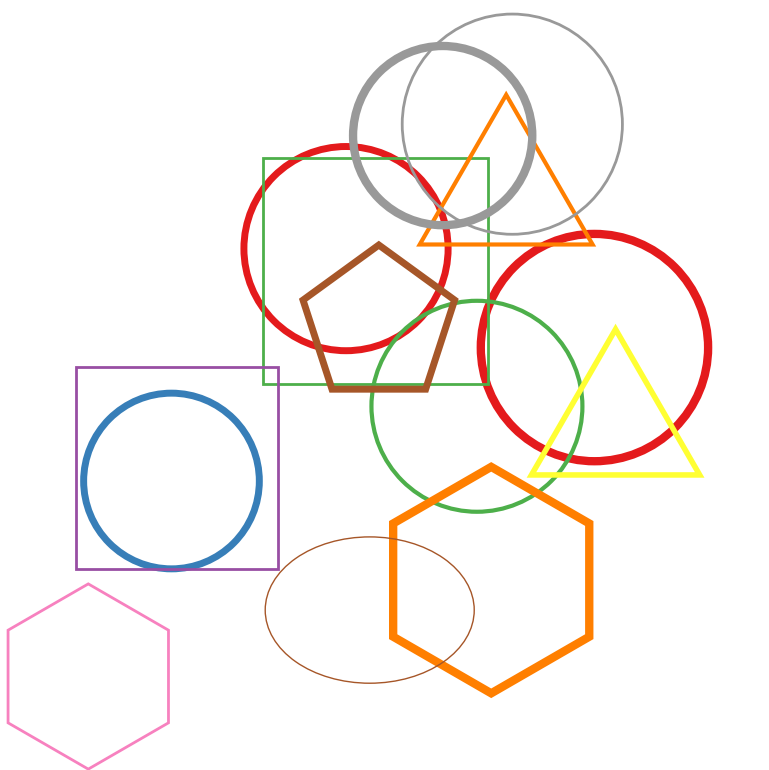[{"shape": "circle", "thickness": 3, "radius": 0.74, "center": [0.772, 0.549]}, {"shape": "circle", "thickness": 2.5, "radius": 0.66, "center": [0.449, 0.677]}, {"shape": "circle", "thickness": 2.5, "radius": 0.57, "center": [0.223, 0.375]}, {"shape": "square", "thickness": 1, "radius": 0.73, "center": [0.487, 0.648]}, {"shape": "circle", "thickness": 1.5, "radius": 0.68, "center": [0.619, 0.472]}, {"shape": "square", "thickness": 1, "radius": 0.66, "center": [0.23, 0.392]}, {"shape": "triangle", "thickness": 1.5, "radius": 0.65, "center": [0.657, 0.747]}, {"shape": "hexagon", "thickness": 3, "radius": 0.74, "center": [0.638, 0.247]}, {"shape": "triangle", "thickness": 2, "radius": 0.63, "center": [0.799, 0.446]}, {"shape": "oval", "thickness": 0.5, "radius": 0.68, "center": [0.48, 0.208]}, {"shape": "pentagon", "thickness": 2.5, "radius": 0.52, "center": [0.492, 0.578]}, {"shape": "hexagon", "thickness": 1, "radius": 0.6, "center": [0.115, 0.121]}, {"shape": "circle", "thickness": 1, "radius": 0.71, "center": [0.665, 0.839]}, {"shape": "circle", "thickness": 3, "radius": 0.58, "center": [0.575, 0.824]}]